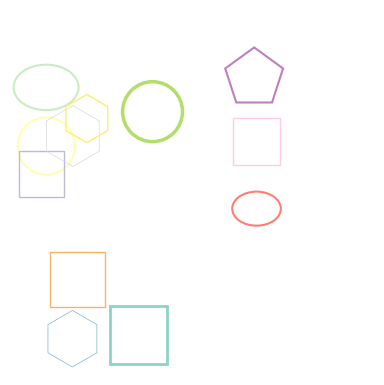[{"shape": "square", "thickness": 2, "radius": 0.37, "center": [0.359, 0.129]}, {"shape": "circle", "thickness": 1.5, "radius": 0.37, "center": [0.12, 0.621]}, {"shape": "square", "thickness": 1, "radius": 0.3, "center": [0.108, 0.548]}, {"shape": "oval", "thickness": 1.5, "radius": 0.32, "center": [0.666, 0.458]}, {"shape": "hexagon", "thickness": 0.5, "radius": 0.37, "center": [0.188, 0.12]}, {"shape": "square", "thickness": 1, "radius": 0.35, "center": [0.202, 0.274]}, {"shape": "circle", "thickness": 2.5, "radius": 0.39, "center": [0.396, 0.71]}, {"shape": "square", "thickness": 1, "radius": 0.31, "center": [0.667, 0.632]}, {"shape": "hexagon", "thickness": 0.5, "radius": 0.4, "center": [0.189, 0.647]}, {"shape": "pentagon", "thickness": 1.5, "radius": 0.4, "center": [0.66, 0.798]}, {"shape": "oval", "thickness": 1.5, "radius": 0.42, "center": [0.12, 0.773]}, {"shape": "hexagon", "thickness": 1, "radius": 0.31, "center": [0.225, 0.692]}]